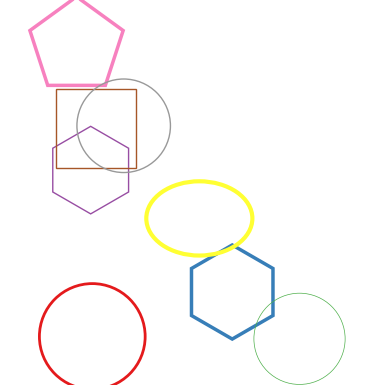[{"shape": "circle", "thickness": 2, "radius": 0.69, "center": [0.24, 0.126]}, {"shape": "hexagon", "thickness": 2.5, "radius": 0.61, "center": [0.603, 0.242]}, {"shape": "circle", "thickness": 0.5, "radius": 0.59, "center": [0.778, 0.12]}, {"shape": "hexagon", "thickness": 1, "radius": 0.57, "center": [0.236, 0.558]}, {"shape": "oval", "thickness": 3, "radius": 0.69, "center": [0.518, 0.433]}, {"shape": "square", "thickness": 1, "radius": 0.51, "center": [0.249, 0.666]}, {"shape": "pentagon", "thickness": 2.5, "radius": 0.64, "center": [0.199, 0.881]}, {"shape": "circle", "thickness": 1, "radius": 0.61, "center": [0.321, 0.673]}]